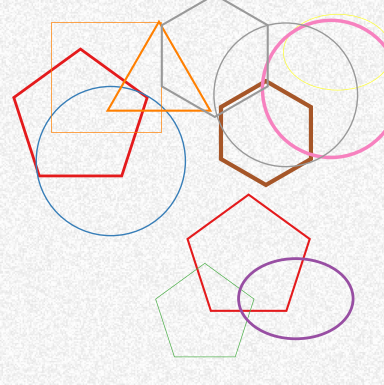[{"shape": "pentagon", "thickness": 1.5, "radius": 0.83, "center": [0.646, 0.328]}, {"shape": "pentagon", "thickness": 2, "radius": 0.91, "center": [0.209, 0.69]}, {"shape": "circle", "thickness": 1, "radius": 0.97, "center": [0.288, 0.582]}, {"shape": "pentagon", "thickness": 0.5, "radius": 0.67, "center": [0.532, 0.182]}, {"shape": "oval", "thickness": 2, "radius": 0.74, "center": [0.768, 0.224]}, {"shape": "triangle", "thickness": 1.5, "radius": 0.77, "center": [0.413, 0.79]}, {"shape": "square", "thickness": 0.5, "radius": 0.71, "center": [0.274, 0.799]}, {"shape": "oval", "thickness": 0.5, "radius": 0.7, "center": [0.877, 0.864]}, {"shape": "hexagon", "thickness": 3, "radius": 0.67, "center": [0.691, 0.654]}, {"shape": "circle", "thickness": 2.5, "radius": 0.89, "center": [0.86, 0.769]}, {"shape": "circle", "thickness": 1, "radius": 0.93, "center": [0.742, 0.754]}, {"shape": "hexagon", "thickness": 1.5, "radius": 0.79, "center": [0.558, 0.855]}]